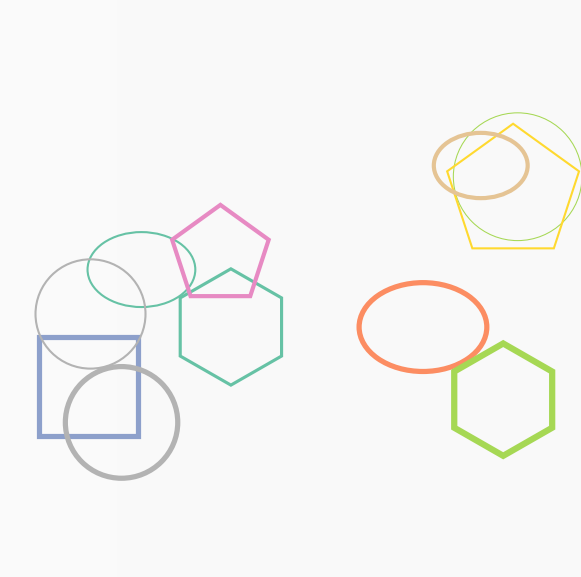[{"shape": "oval", "thickness": 1, "radius": 0.46, "center": [0.243, 0.532]}, {"shape": "hexagon", "thickness": 1.5, "radius": 0.5, "center": [0.397, 0.433]}, {"shape": "oval", "thickness": 2.5, "radius": 0.55, "center": [0.728, 0.433]}, {"shape": "square", "thickness": 2.5, "radius": 0.43, "center": [0.152, 0.33]}, {"shape": "pentagon", "thickness": 2, "radius": 0.44, "center": [0.379, 0.557]}, {"shape": "circle", "thickness": 0.5, "radius": 0.55, "center": [0.891, 0.693]}, {"shape": "hexagon", "thickness": 3, "radius": 0.49, "center": [0.866, 0.307]}, {"shape": "pentagon", "thickness": 1, "radius": 0.6, "center": [0.883, 0.666]}, {"shape": "oval", "thickness": 2, "radius": 0.4, "center": [0.827, 0.713]}, {"shape": "circle", "thickness": 2.5, "radius": 0.48, "center": [0.209, 0.268]}, {"shape": "circle", "thickness": 1, "radius": 0.47, "center": [0.156, 0.455]}]